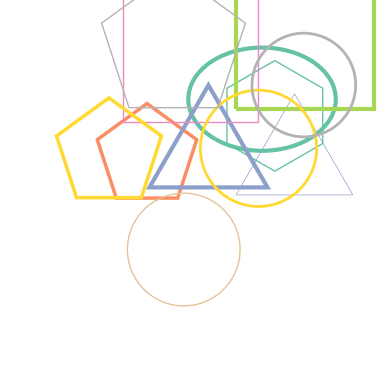[{"shape": "hexagon", "thickness": 1, "radius": 0.72, "center": [0.714, 0.699]}, {"shape": "oval", "thickness": 3, "radius": 0.96, "center": [0.681, 0.742]}, {"shape": "pentagon", "thickness": 2.5, "radius": 0.68, "center": [0.382, 0.595]}, {"shape": "triangle", "thickness": 0.5, "radius": 0.88, "center": [0.765, 0.581]}, {"shape": "triangle", "thickness": 3, "radius": 0.89, "center": [0.541, 0.602]}, {"shape": "square", "thickness": 1, "radius": 0.87, "center": [0.495, 0.857]}, {"shape": "square", "thickness": 3, "radius": 0.89, "center": [0.791, 0.895]}, {"shape": "circle", "thickness": 2, "radius": 0.76, "center": [0.671, 0.615]}, {"shape": "pentagon", "thickness": 2.5, "radius": 0.72, "center": [0.283, 0.603]}, {"shape": "circle", "thickness": 1, "radius": 0.73, "center": [0.477, 0.352]}, {"shape": "circle", "thickness": 2, "radius": 0.67, "center": [0.789, 0.779]}, {"shape": "pentagon", "thickness": 1, "radius": 0.98, "center": [0.451, 0.879]}]